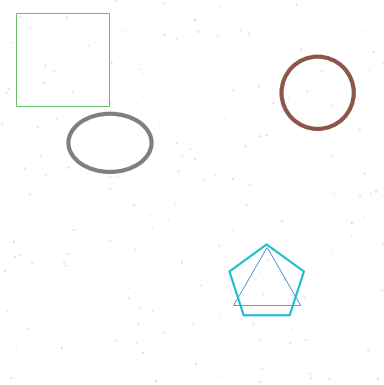[{"shape": "triangle", "thickness": 0.5, "radius": 0.5, "center": [0.694, 0.257]}, {"shape": "square", "thickness": 0.5, "radius": 0.6, "center": [0.162, 0.845]}, {"shape": "circle", "thickness": 3, "radius": 0.47, "center": [0.825, 0.759]}, {"shape": "oval", "thickness": 3, "radius": 0.54, "center": [0.286, 0.629]}, {"shape": "pentagon", "thickness": 1.5, "radius": 0.51, "center": [0.693, 0.263]}]